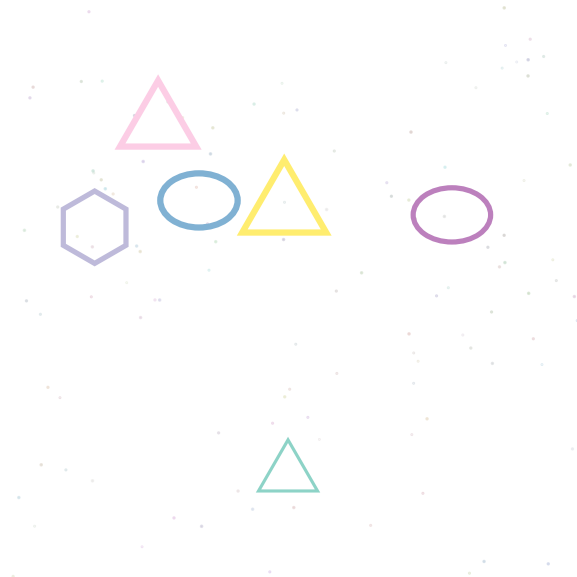[{"shape": "triangle", "thickness": 1.5, "radius": 0.3, "center": [0.499, 0.178]}, {"shape": "hexagon", "thickness": 2.5, "radius": 0.31, "center": [0.164, 0.606]}, {"shape": "oval", "thickness": 3, "radius": 0.33, "center": [0.345, 0.652]}, {"shape": "triangle", "thickness": 3, "radius": 0.38, "center": [0.274, 0.783]}, {"shape": "oval", "thickness": 2.5, "radius": 0.34, "center": [0.783, 0.627]}, {"shape": "triangle", "thickness": 3, "radius": 0.42, "center": [0.492, 0.638]}]